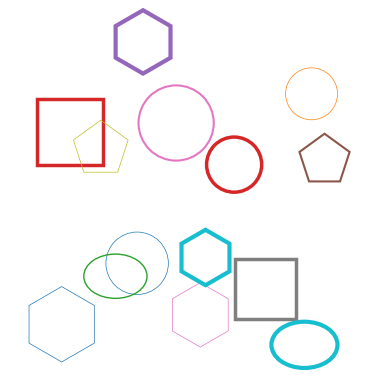[{"shape": "hexagon", "thickness": 0.5, "radius": 0.49, "center": [0.16, 0.158]}, {"shape": "circle", "thickness": 0.5, "radius": 0.41, "center": [0.356, 0.316]}, {"shape": "circle", "thickness": 0.5, "radius": 0.34, "center": [0.809, 0.756]}, {"shape": "oval", "thickness": 1, "radius": 0.41, "center": [0.3, 0.283]}, {"shape": "square", "thickness": 2.5, "radius": 0.42, "center": [0.182, 0.657]}, {"shape": "circle", "thickness": 2.5, "radius": 0.36, "center": [0.608, 0.572]}, {"shape": "hexagon", "thickness": 3, "radius": 0.41, "center": [0.372, 0.891]}, {"shape": "pentagon", "thickness": 1.5, "radius": 0.34, "center": [0.843, 0.584]}, {"shape": "hexagon", "thickness": 0.5, "radius": 0.42, "center": [0.52, 0.182]}, {"shape": "circle", "thickness": 1.5, "radius": 0.49, "center": [0.457, 0.681]}, {"shape": "square", "thickness": 2.5, "radius": 0.39, "center": [0.69, 0.25]}, {"shape": "pentagon", "thickness": 0.5, "radius": 0.37, "center": [0.262, 0.613]}, {"shape": "hexagon", "thickness": 3, "radius": 0.36, "center": [0.534, 0.331]}, {"shape": "oval", "thickness": 3, "radius": 0.43, "center": [0.791, 0.104]}]